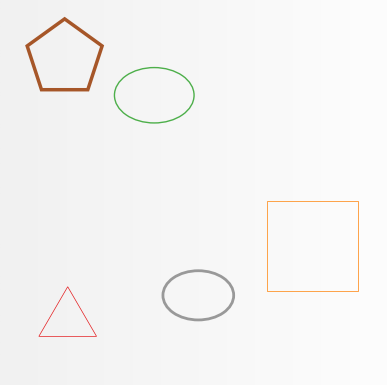[{"shape": "triangle", "thickness": 0.5, "radius": 0.43, "center": [0.175, 0.169]}, {"shape": "oval", "thickness": 1, "radius": 0.51, "center": [0.398, 0.753]}, {"shape": "square", "thickness": 0.5, "radius": 0.59, "center": [0.807, 0.361]}, {"shape": "pentagon", "thickness": 2.5, "radius": 0.51, "center": [0.167, 0.849]}, {"shape": "oval", "thickness": 2, "radius": 0.46, "center": [0.512, 0.233]}]